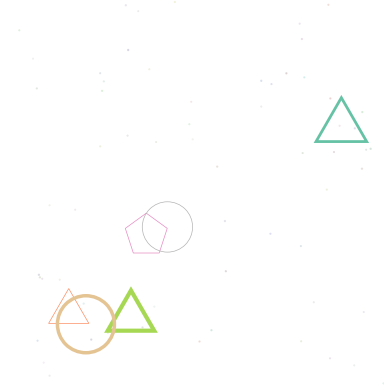[{"shape": "triangle", "thickness": 2, "radius": 0.38, "center": [0.887, 0.67]}, {"shape": "triangle", "thickness": 0.5, "radius": 0.3, "center": [0.179, 0.19]}, {"shape": "pentagon", "thickness": 0.5, "radius": 0.29, "center": [0.38, 0.389]}, {"shape": "triangle", "thickness": 3, "radius": 0.35, "center": [0.34, 0.176]}, {"shape": "circle", "thickness": 2.5, "radius": 0.37, "center": [0.223, 0.158]}, {"shape": "circle", "thickness": 0.5, "radius": 0.33, "center": [0.435, 0.411]}]